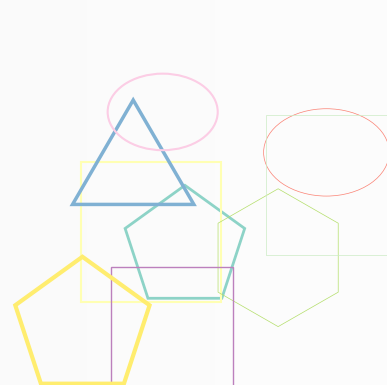[{"shape": "pentagon", "thickness": 2, "radius": 0.81, "center": [0.477, 0.356]}, {"shape": "square", "thickness": 1.5, "radius": 0.91, "center": [0.389, 0.398]}, {"shape": "oval", "thickness": 0.5, "radius": 0.81, "center": [0.842, 0.604]}, {"shape": "triangle", "thickness": 2.5, "radius": 0.9, "center": [0.344, 0.559]}, {"shape": "hexagon", "thickness": 0.5, "radius": 0.9, "center": [0.718, 0.331]}, {"shape": "oval", "thickness": 1.5, "radius": 0.71, "center": [0.42, 0.709]}, {"shape": "square", "thickness": 1, "radius": 0.78, "center": [0.444, 0.15]}, {"shape": "square", "thickness": 0.5, "radius": 0.91, "center": [0.868, 0.52]}, {"shape": "pentagon", "thickness": 3, "radius": 0.91, "center": [0.213, 0.151]}]